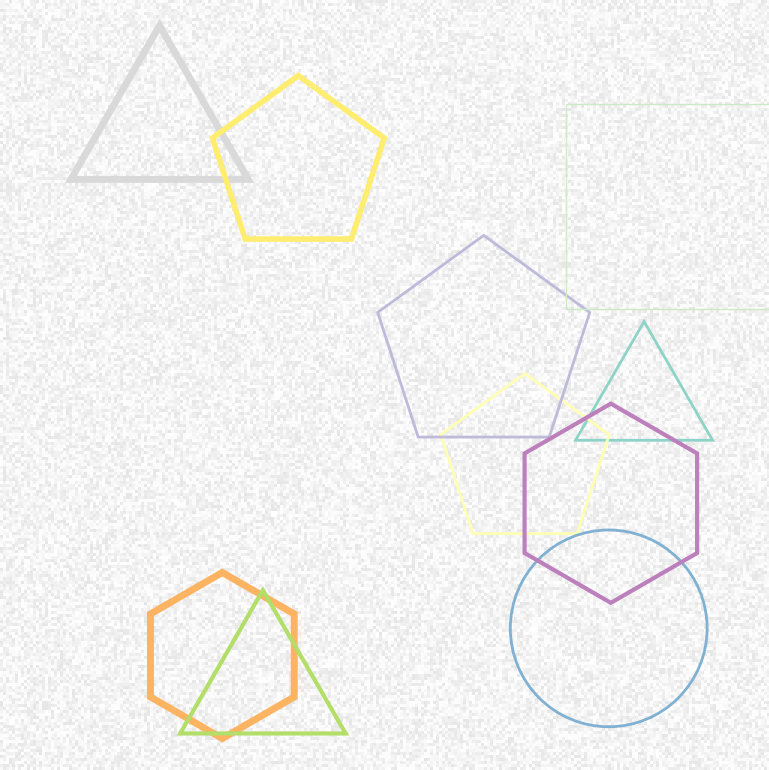[{"shape": "triangle", "thickness": 1, "radius": 0.51, "center": [0.836, 0.48]}, {"shape": "pentagon", "thickness": 1, "radius": 0.58, "center": [0.682, 0.4]}, {"shape": "pentagon", "thickness": 1, "radius": 0.72, "center": [0.628, 0.55]}, {"shape": "circle", "thickness": 1, "radius": 0.64, "center": [0.791, 0.184]}, {"shape": "hexagon", "thickness": 2.5, "radius": 0.54, "center": [0.289, 0.149]}, {"shape": "triangle", "thickness": 1.5, "radius": 0.62, "center": [0.341, 0.109]}, {"shape": "triangle", "thickness": 2.5, "radius": 0.67, "center": [0.207, 0.834]}, {"shape": "hexagon", "thickness": 1.5, "radius": 0.65, "center": [0.793, 0.346]}, {"shape": "square", "thickness": 0.5, "radius": 0.67, "center": [0.868, 0.732]}, {"shape": "pentagon", "thickness": 2, "radius": 0.59, "center": [0.387, 0.784]}]